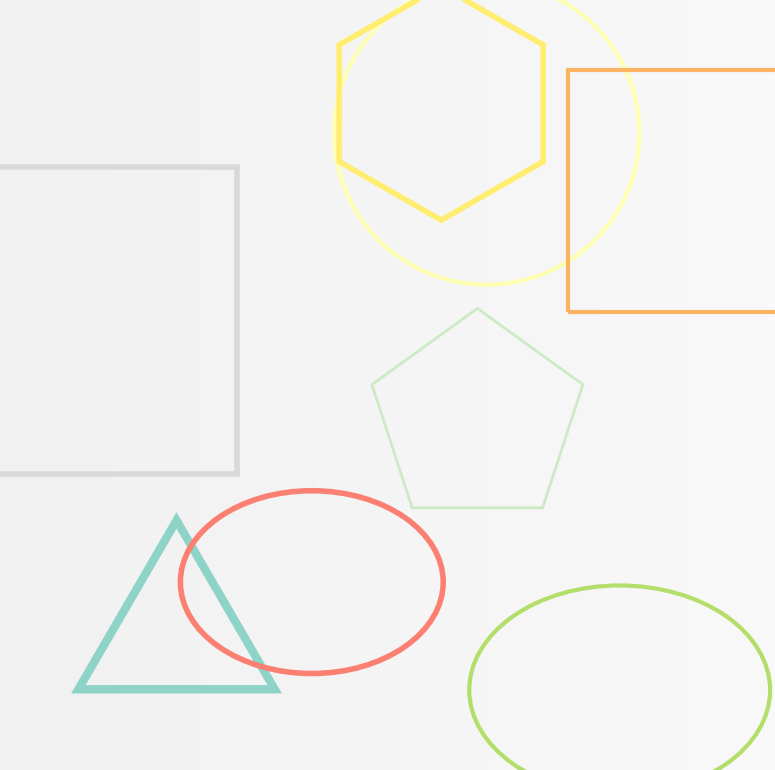[{"shape": "triangle", "thickness": 3, "radius": 0.73, "center": [0.228, 0.178]}, {"shape": "circle", "thickness": 1.5, "radius": 0.99, "center": [0.628, 0.827]}, {"shape": "oval", "thickness": 2, "radius": 0.85, "center": [0.402, 0.244]}, {"shape": "square", "thickness": 1.5, "radius": 0.78, "center": [0.89, 0.752]}, {"shape": "oval", "thickness": 1.5, "radius": 0.97, "center": [0.8, 0.104]}, {"shape": "square", "thickness": 2, "radius": 1.0, "center": [0.107, 0.583]}, {"shape": "pentagon", "thickness": 1, "radius": 0.72, "center": [0.616, 0.456]}, {"shape": "hexagon", "thickness": 2, "radius": 0.76, "center": [0.569, 0.866]}]